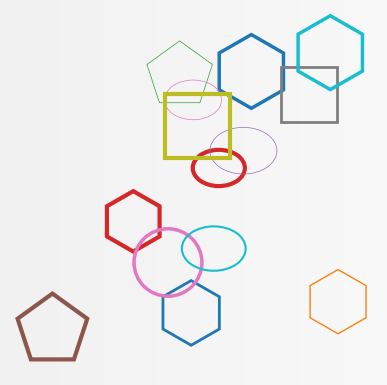[{"shape": "hexagon", "thickness": 2.5, "radius": 0.48, "center": [0.649, 0.814]}, {"shape": "hexagon", "thickness": 2, "radius": 0.42, "center": [0.493, 0.187]}, {"shape": "hexagon", "thickness": 1, "radius": 0.42, "center": [0.872, 0.216]}, {"shape": "pentagon", "thickness": 0.5, "radius": 0.44, "center": [0.464, 0.805]}, {"shape": "hexagon", "thickness": 3, "radius": 0.39, "center": [0.344, 0.425]}, {"shape": "oval", "thickness": 3, "radius": 0.34, "center": [0.565, 0.564]}, {"shape": "oval", "thickness": 0.5, "radius": 0.43, "center": [0.628, 0.609]}, {"shape": "pentagon", "thickness": 3, "radius": 0.47, "center": [0.135, 0.143]}, {"shape": "oval", "thickness": 0.5, "radius": 0.37, "center": [0.498, 0.741]}, {"shape": "circle", "thickness": 2.5, "radius": 0.44, "center": [0.433, 0.318]}, {"shape": "square", "thickness": 2, "radius": 0.36, "center": [0.798, 0.754]}, {"shape": "square", "thickness": 3, "radius": 0.42, "center": [0.51, 0.673]}, {"shape": "hexagon", "thickness": 2.5, "radius": 0.48, "center": [0.852, 0.863]}, {"shape": "oval", "thickness": 1.5, "radius": 0.41, "center": [0.552, 0.354]}]